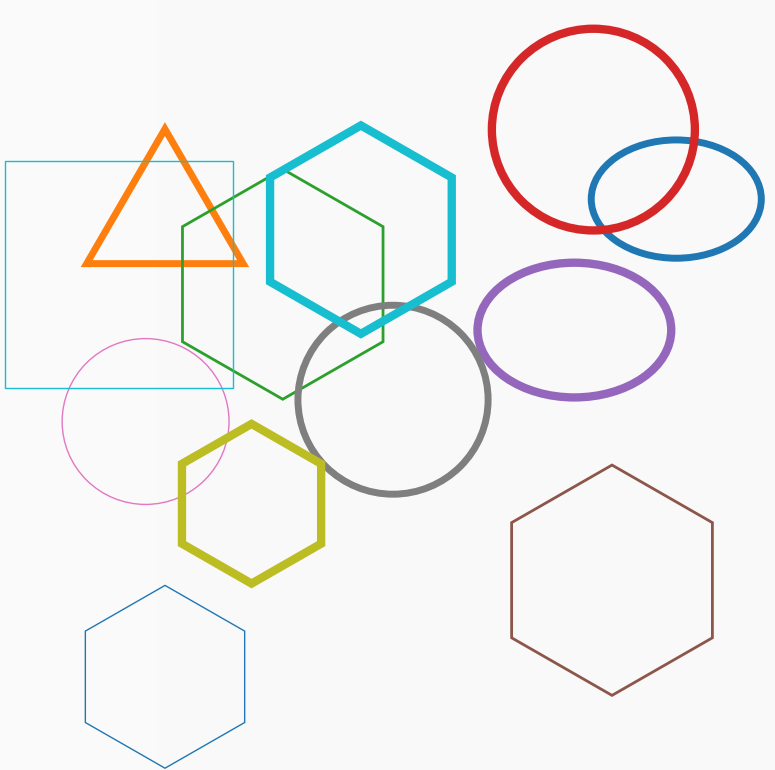[{"shape": "hexagon", "thickness": 0.5, "radius": 0.59, "center": [0.213, 0.121]}, {"shape": "oval", "thickness": 2.5, "radius": 0.55, "center": [0.873, 0.741]}, {"shape": "triangle", "thickness": 2.5, "radius": 0.58, "center": [0.213, 0.716]}, {"shape": "hexagon", "thickness": 1, "radius": 0.75, "center": [0.365, 0.631]}, {"shape": "circle", "thickness": 3, "radius": 0.65, "center": [0.766, 0.832]}, {"shape": "oval", "thickness": 3, "radius": 0.62, "center": [0.741, 0.571]}, {"shape": "hexagon", "thickness": 1, "radius": 0.75, "center": [0.79, 0.246]}, {"shape": "circle", "thickness": 0.5, "radius": 0.54, "center": [0.188, 0.453]}, {"shape": "circle", "thickness": 2.5, "radius": 0.61, "center": [0.507, 0.481]}, {"shape": "hexagon", "thickness": 3, "radius": 0.52, "center": [0.325, 0.346]}, {"shape": "hexagon", "thickness": 3, "radius": 0.68, "center": [0.466, 0.702]}, {"shape": "square", "thickness": 0.5, "radius": 0.74, "center": [0.154, 0.644]}]